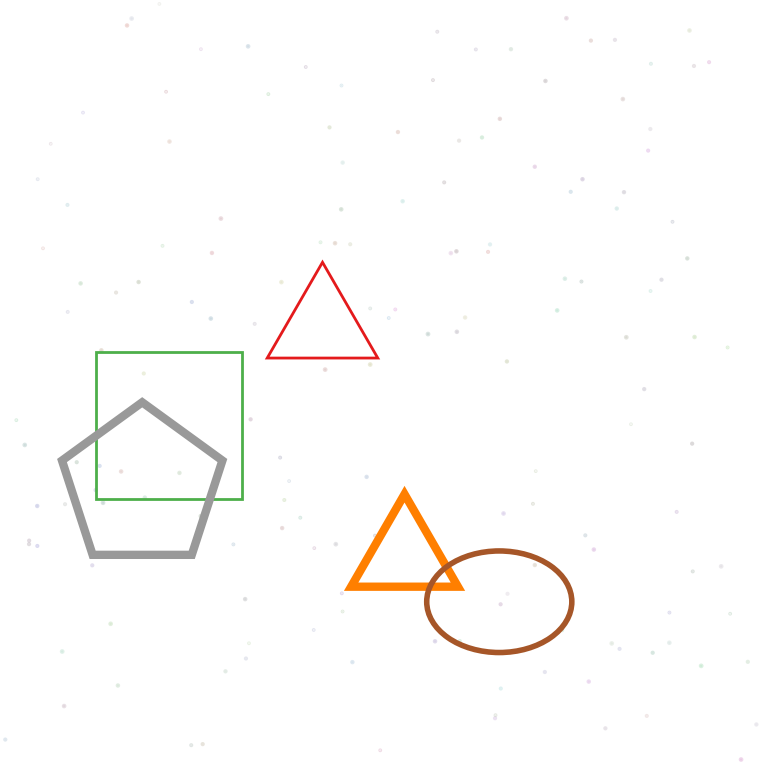[{"shape": "triangle", "thickness": 1, "radius": 0.41, "center": [0.419, 0.576]}, {"shape": "square", "thickness": 1, "radius": 0.48, "center": [0.22, 0.447]}, {"shape": "triangle", "thickness": 3, "radius": 0.4, "center": [0.525, 0.278]}, {"shape": "oval", "thickness": 2, "radius": 0.47, "center": [0.648, 0.219]}, {"shape": "pentagon", "thickness": 3, "radius": 0.55, "center": [0.185, 0.368]}]